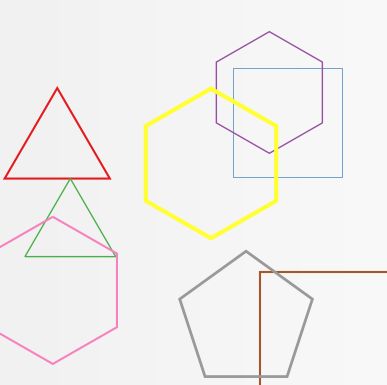[{"shape": "triangle", "thickness": 1.5, "radius": 0.78, "center": [0.148, 0.615]}, {"shape": "square", "thickness": 0.5, "radius": 0.71, "center": [0.743, 0.681]}, {"shape": "triangle", "thickness": 1, "radius": 0.68, "center": [0.181, 0.401]}, {"shape": "hexagon", "thickness": 1, "radius": 0.79, "center": [0.695, 0.76]}, {"shape": "hexagon", "thickness": 3, "radius": 0.97, "center": [0.544, 0.576]}, {"shape": "square", "thickness": 1.5, "radius": 0.84, "center": [0.84, 0.126]}, {"shape": "hexagon", "thickness": 1.5, "radius": 0.96, "center": [0.136, 0.246]}, {"shape": "pentagon", "thickness": 2, "radius": 0.9, "center": [0.635, 0.167]}]